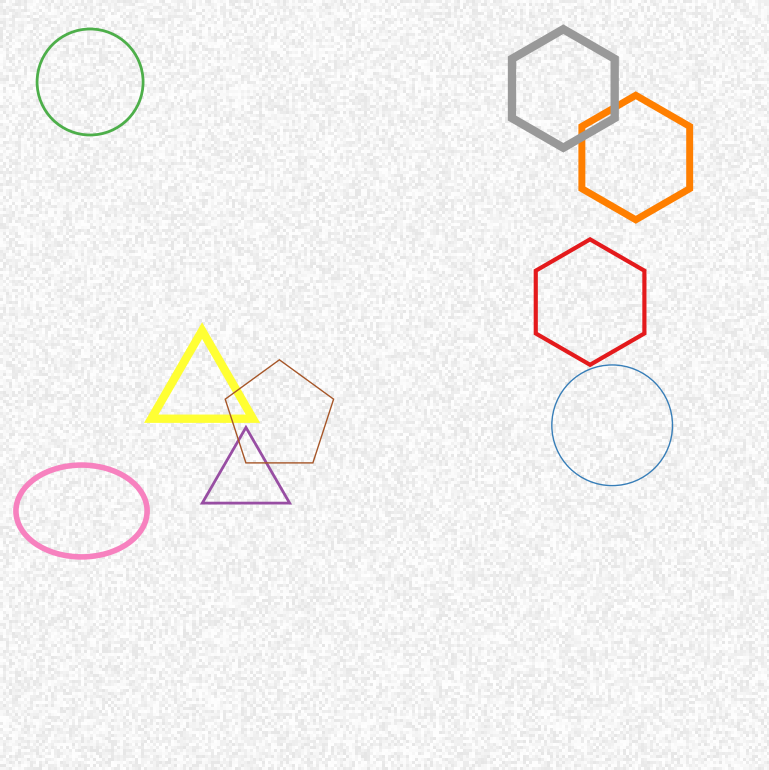[{"shape": "hexagon", "thickness": 1.5, "radius": 0.41, "center": [0.766, 0.608]}, {"shape": "circle", "thickness": 0.5, "radius": 0.39, "center": [0.795, 0.448]}, {"shape": "circle", "thickness": 1, "radius": 0.34, "center": [0.117, 0.894]}, {"shape": "triangle", "thickness": 1, "radius": 0.33, "center": [0.319, 0.379]}, {"shape": "hexagon", "thickness": 2.5, "radius": 0.4, "center": [0.826, 0.795]}, {"shape": "triangle", "thickness": 3, "radius": 0.38, "center": [0.262, 0.494]}, {"shape": "pentagon", "thickness": 0.5, "radius": 0.37, "center": [0.363, 0.459]}, {"shape": "oval", "thickness": 2, "radius": 0.43, "center": [0.106, 0.336]}, {"shape": "hexagon", "thickness": 3, "radius": 0.38, "center": [0.732, 0.885]}]